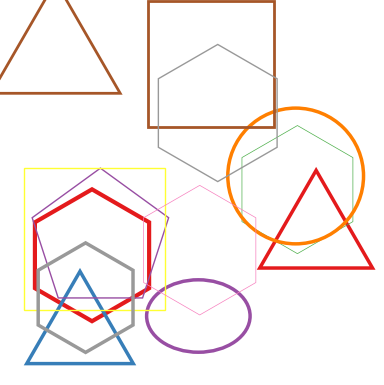[{"shape": "hexagon", "thickness": 3, "radius": 0.86, "center": [0.239, 0.337]}, {"shape": "triangle", "thickness": 2.5, "radius": 0.85, "center": [0.821, 0.388]}, {"shape": "triangle", "thickness": 2.5, "radius": 0.8, "center": [0.208, 0.135]}, {"shape": "hexagon", "thickness": 0.5, "radius": 0.83, "center": [0.773, 0.508]}, {"shape": "pentagon", "thickness": 1, "radius": 0.93, "center": [0.261, 0.377]}, {"shape": "oval", "thickness": 2.5, "radius": 0.67, "center": [0.515, 0.179]}, {"shape": "circle", "thickness": 2.5, "radius": 0.88, "center": [0.768, 0.543]}, {"shape": "square", "thickness": 1, "radius": 0.92, "center": [0.244, 0.379]}, {"shape": "triangle", "thickness": 2, "radius": 0.97, "center": [0.144, 0.855]}, {"shape": "square", "thickness": 2, "radius": 0.82, "center": [0.548, 0.834]}, {"shape": "hexagon", "thickness": 0.5, "radius": 0.84, "center": [0.519, 0.35]}, {"shape": "hexagon", "thickness": 1, "radius": 0.89, "center": [0.566, 0.706]}, {"shape": "hexagon", "thickness": 2.5, "radius": 0.71, "center": [0.222, 0.227]}]